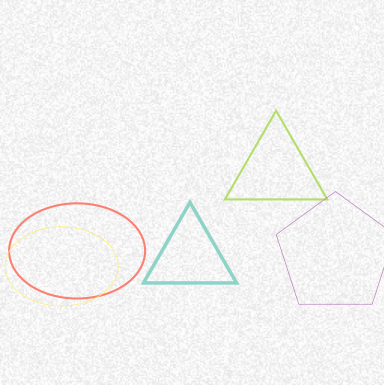[{"shape": "triangle", "thickness": 2.5, "radius": 0.7, "center": [0.494, 0.335]}, {"shape": "oval", "thickness": 1.5, "radius": 0.88, "center": [0.2, 0.348]}, {"shape": "triangle", "thickness": 1.5, "radius": 0.77, "center": [0.717, 0.559]}, {"shape": "pentagon", "thickness": 0.5, "radius": 0.81, "center": [0.871, 0.341]}, {"shape": "oval", "thickness": 0.5, "radius": 0.73, "center": [0.16, 0.308]}]